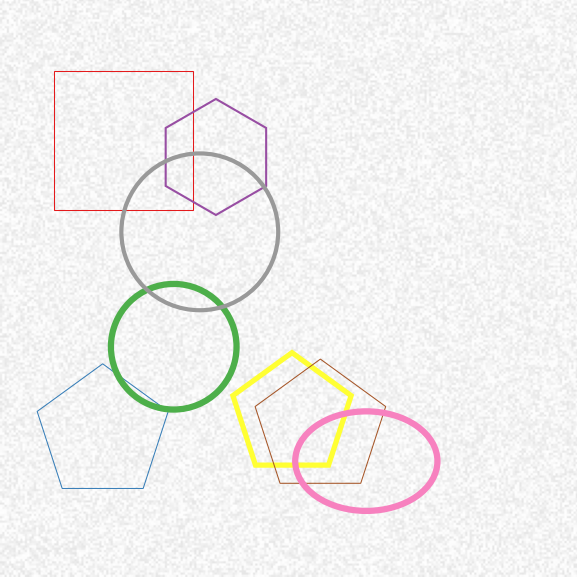[{"shape": "square", "thickness": 0.5, "radius": 0.6, "center": [0.214, 0.756]}, {"shape": "pentagon", "thickness": 0.5, "radius": 0.6, "center": [0.178, 0.25]}, {"shape": "circle", "thickness": 3, "radius": 0.54, "center": [0.301, 0.399]}, {"shape": "hexagon", "thickness": 1, "radius": 0.5, "center": [0.374, 0.727]}, {"shape": "pentagon", "thickness": 2.5, "radius": 0.54, "center": [0.506, 0.281]}, {"shape": "pentagon", "thickness": 0.5, "radius": 0.59, "center": [0.555, 0.258]}, {"shape": "oval", "thickness": 3, "radius": 0.62, "center": [0.634, 0.201]}, {"shape": "circle", "thickness": 2, "radius": 0.68, "center": [0.346, 0.598]}]